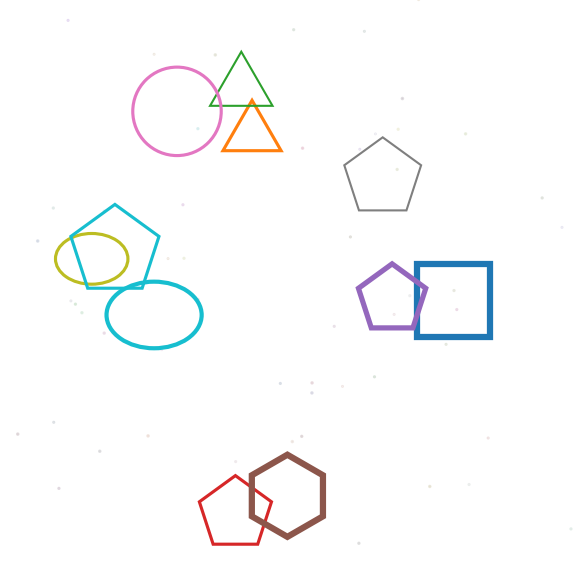[{"shape": "square", "thickness": 3, "radius": 0.32, "center": [0.785, 0.479]}, {"shape": "triangle", "thickness": 1.5, "radius": 0.29, "center": [0.436, 0.767]}, {"shape": "triangle", "thickness": 1, "radius": 0.31, "center": [0.418, 0.847]}, {"shape": "pentagon", "thickness": 1.5, "radius": 0.33, "center": [0.408, 0.11]}, {"shape": "pentagon", "thickness": 2.5, "radius": 0.31, "center": [0.679, 0.481]}, {"shape": "hexagon", "thickness": 3, "radius": 0.36, "center": [0.498, 0.141]}, {"shape": "circle", "thickness": 1.5, "radius": 0.38, "center": [0.306, 0.806]}, {"shape": "pentagon", "thickness": 1, "radius": 0.35, "center": [0.663, 0.691]}, {"shape": "oval", "thickness": 1.5, "radius": 0.31, "center": [0.159, 0.551]}, {"shape": "pentagon", "thickness": 1.5, "radius": 0.4, "center": [0.199, 0.565]}, {"shape": "oval", "thickness": 2, "radius": 0.41, "center": [0.267, 0.454]}]